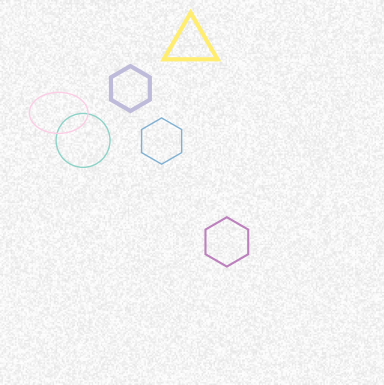[{"shape": "circle", "thickness": 1, "radius": 0.35, "center": [0.216, 0.635]}, {"shape": "hexagon", "thickness": 3, "radius": 0.29, "center": [0.339, 0.77]}, {"shape": "hexagon", "thickness": 1, "radius": 0.3, "center": [0.42, 0.634]}, {"shape": "oval", "thickness": 1, "radius": 0.38, "center": [0.152, 0.707]}, {"shape": "hexagon", "thickness": 1.5, "radius": 0.32, "center": [0.589, 0.372]}, {"shape": "triangle", "thickness": 3, "radius": 0.4, "center": [0.495, 0.886]}]